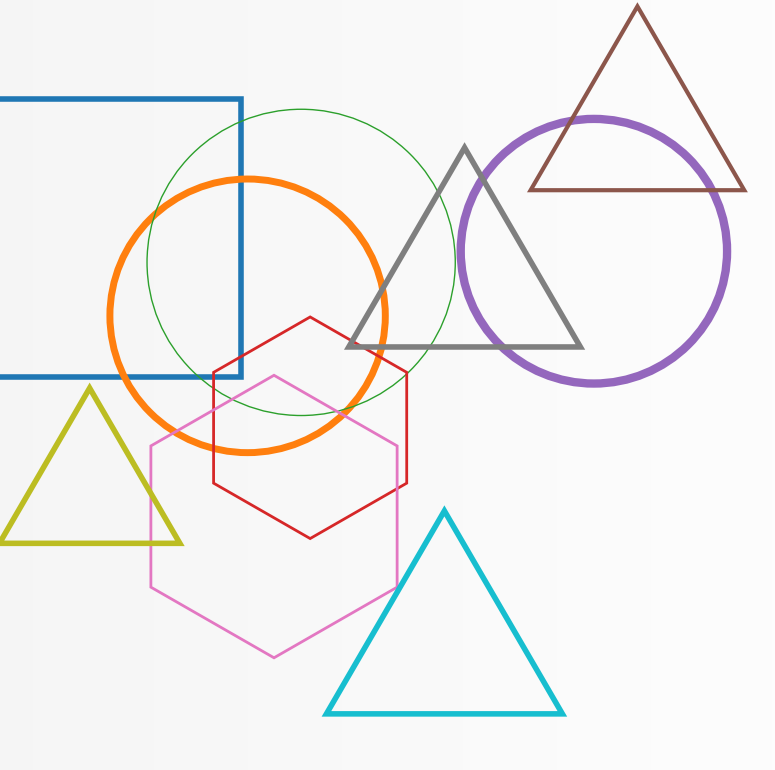[{"shape": "square", "thickness": 2, "radius": 0.9, "center": [0.131, 0.691]}, {"shape": "circle", "thickness": 2.5, "radius": 0.89, "center": [0.319, 0.59]}, {"shape": "circle", "thickness": 0.5, "radius": 0.99, "center": [0.389, 0.659]}, {"shape": "hexagon", "thickness": 1, "radius": 0.72, "center": [0.4, 0.444]}, {"shape": "circle", "thickness": 3, "radius": 0.86, "center": [0.766, 0.674]}, {"shape": "triangle", "thickness": 1.5, "radius": 0.8, "center": [0.822, 0.833]}, {"shape": "hexagon", "thickness": 1, "radius": 0.92, "center": [0.354, 0.329]}, {"shape": "triangle", "thickness": 2, "radius": 0.86, "center": [0.599, 0.636]}, {"shape": "triangle", "thickness": 2, "radius": 0.67, "center": [0.116, 0.362]}, {"shape": "triangle", "thickness": 2, "radius": 0.88, "center": [0.573, 0.161]}]